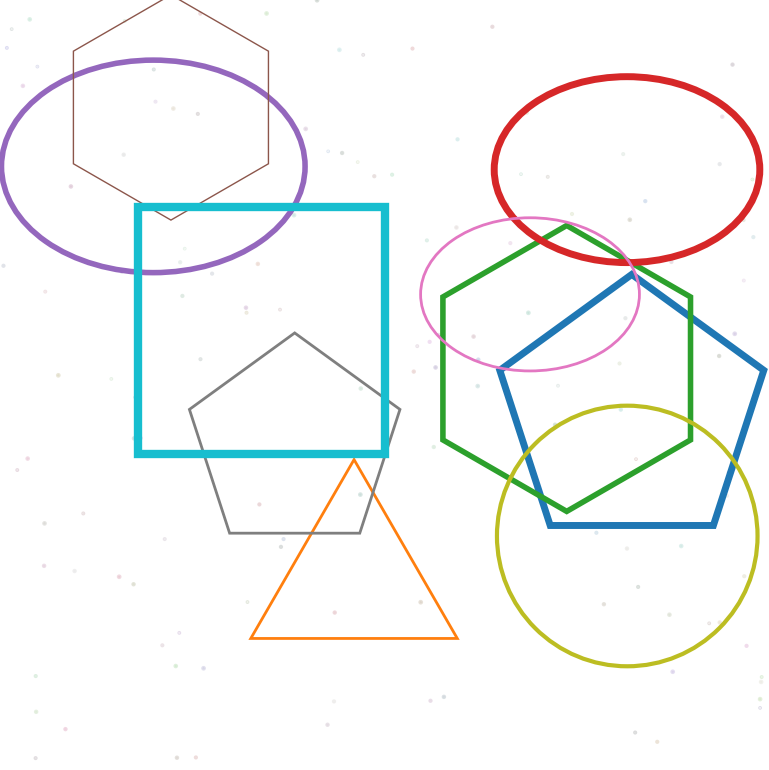[{"shape": "pentagon", "thickness": 2.5, "radius": 0.9, "center": [0.821, 0.463]}, {"shape": "triangle", "thickness": 1, "radius": 0.77, "center": [0.46, 0.248]}, {"shape": "hexagon", "thickness": 2, "radius": 0.93, "center": [0.736, 0.522]}, {"shape": "oval", "thickness": 2.5, "radius": 0.86, "center": [0.814, 0.78]}, {"shape": "oval", "thickness": 2, "radius": 0.99, "center": [0.199, 0.784]}, {"shape": "hexagon", "thickness": 0.5, "radius": 0.73, "center": [0.222, 0.86]}, {"shape": "oval", "thickness": 1, "radius": 0.71, "center": [0.688, 0.618]}, {"shape": "pentagon", "thickness": 1, "radius": 0.72, "center": [0.383, 0.424]}, {"shape": "circle", "thickness": 1.5, "radius": 0.85, "center": [0.815, 0.304]}, {"shape": "square", "thickness": 3, "radius": 0.8, "center": [0.34, 0.571]}]